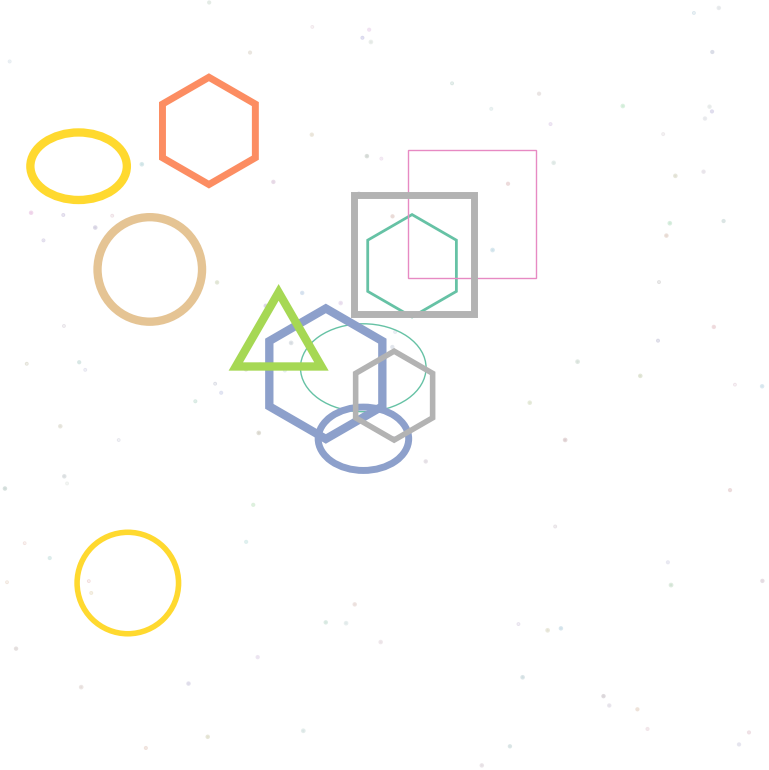[{"shape": "oval", "thickness": 0.5, "radius": 0.41, "center": [0.472, 0.522]}, {"shape": "hexagon", "thickness": 1, "radius": 0.33, "center": [0.535, 0.655]}, {"shape": "hexagon", "thickness": 2.5, "radius": 0.35, "center": [0.271, 0.83]}, {"shape": "oval", "thickness": 2.5, "radius": 0.29, "center": [0.472, 0.43]}, {"shape": "hexagon", "thickness": 3, "radius": 0.42, "center": [0.423, 0.515]}, {"shape": "square", "thickness": 0.5, "radius": 0.41, "center": [0.613, 0.722]}, {"shape": "triangle", "thickness": 3, "radius": 0.32, "center": [0.362, 0.556]}, {"shape": "circle", "thickness": 2, "radius": 0.33, "center": [0.166, 0.243]}, {"shape": "oval", "thickness": 3, "radius": 0.31, "center": [0.102, 0.784]}, {"shape": "circle", "thickness": 3, "radius": 0.34, "center": [0.195, 0.65]}, {"shape": "square", "thickness": 2.5, "radius": 0.39, "center": [0.537, 0.67]}, {"shape": "hexagon", "thickness": 2, "radius": 0.29, "center": [0.512, 0.486]}]